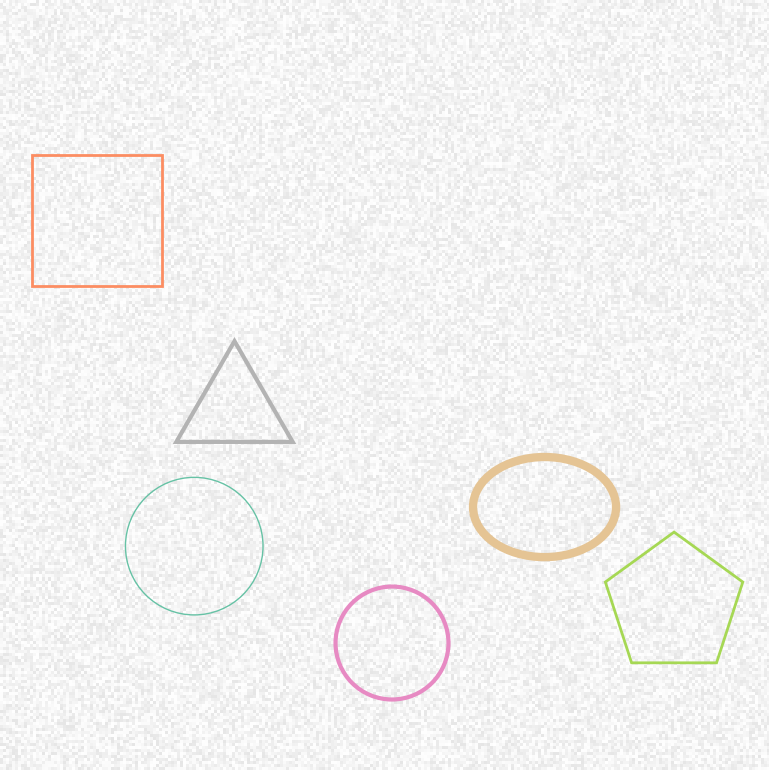[{"shape": "circle", "thickness": 0.5, "radius": 0.45, "center": [0.252, 0.291]}, {"shape": "square", "thickness": 1, "radius": 0.42, "center": [0.126, 0.714]}, {"shape": "circle", "thickness": 1.5, "radius": 0.37, "center": [0.509, 0.165]}, {"shape": "pentagon", "thickness": 1, "radius": 0.47, "center": [0.875, 0.215]}, {"shape": "oval", "thickness": 3, "radius": 0.46, "center": [0.707, 0.341]}, {"shape": "triangle", "thickness": 1.5, "radius": 0.44, "center": [0.305, 0.47]}]